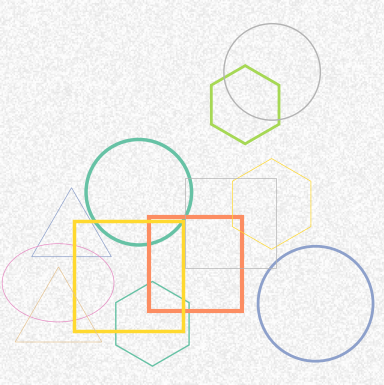[{"shape": "circle", "thickness": 2.5, "radius": 0.68, "center": [0.361, 0.501]}, {"shape": "hexagon", "thickness": 1, "radius": 0.55, "center": [0.396, 0.159]}, {"shape": "square", "thickness": 3, "radius": 0.61, "center": [0.507, 0.314]}, {"shape": "circle", "thickness": 2, "radius": 0.75, "center": [0.82, 0.211]}, {"shape": "triangle", "thickness": 0.5, "radius": 0.6, "center": [0.186, 0.393]}, {"shape": "oval", "thickness": 0.5, "radius": 0.73, "center": [0.151, 0.265]}, {"shape": "hexagon", "thickness": 2, "radius": 0.51, "center": [0.637, 0.728]}, {"shape": "hexagon", "thickness": 0.5, "radius": 0.59, "center": [0.706, 0.47]}, {"shape": "square", "thickness": 2.5, "radius": 0.71, "center": [0.334, 0.284]}, {"shape": "triangle", "thickness": 0.5, "radius": 0.65, "center": [0.152, 0.177]}, {"shape": "circle", "thickness": 1, "radius": 0.63, "center": [0.707, 0.813]}, {"shape": "square", "thickness": 0.5, "radius": 0.59, "center": [0.599, 0.42]}]